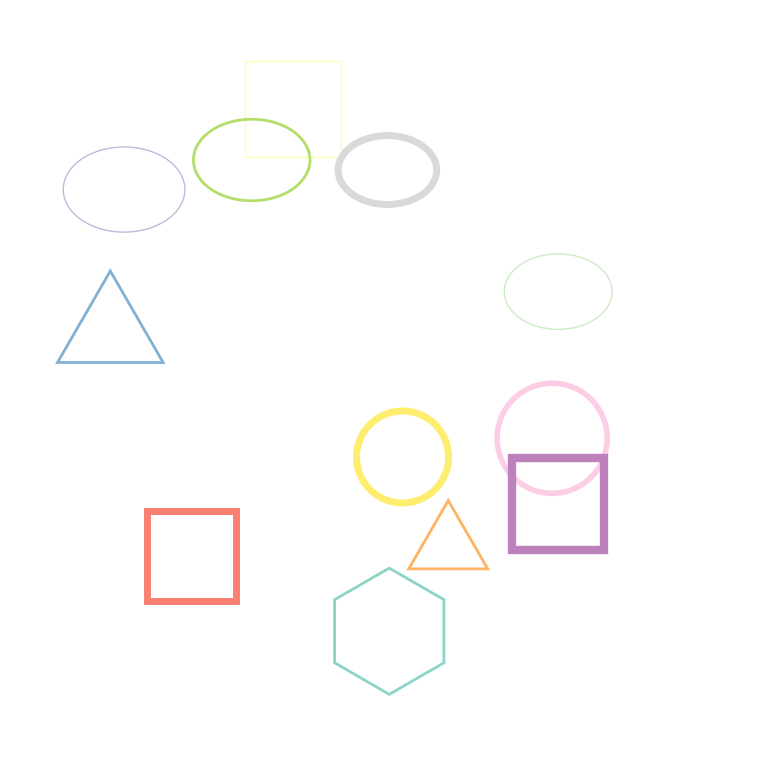[{"shape": "hexagon", "thickness": 1, "radius": 0.41, "center": [0.506, 0.18]}, {"shape": "square", "thickness": 0.5, "radius": 0.31, "center": [0.38, 0.858]}, {"shape": "oval", "thickness": 0.5, "radius": 0.39, "center": [0.161, 0.754]}, {"shape": "square", "thickness": 2.5, "radius": 0.29, "center": [0.249, 0.278]}, {"shape": "triangle", "thickness": 1, "radius": 0.4, "center": [0.143, 0.569]}, {"shape": "triangle", "thickness": 1, "radius": 0.3, "center": [0.582, 0.291]}, {"shape": "oval", "thickness": 1, "radius": 0.38, "center": [0.327, 0.792]}, {"shape": "circle", "thickness": 2, "radius": 0.36, "center": [0.717, 0.431]}, {"shape": "oval", "thickness": 2.5, "radius": 0.32, "center": [0.503, 0.779]}, {"shape": "square", "thickness": 3, "radius": 0.3, "center": [0.725, 0.346]}, {"shape": "oval", "thickness": 0.5, "radius": 0.35, "center": [0.725, 0.621]}, {"shape": "circle", "thickness": 2.5, "radius": 0.3, "center": [0.523, 0.407]}]